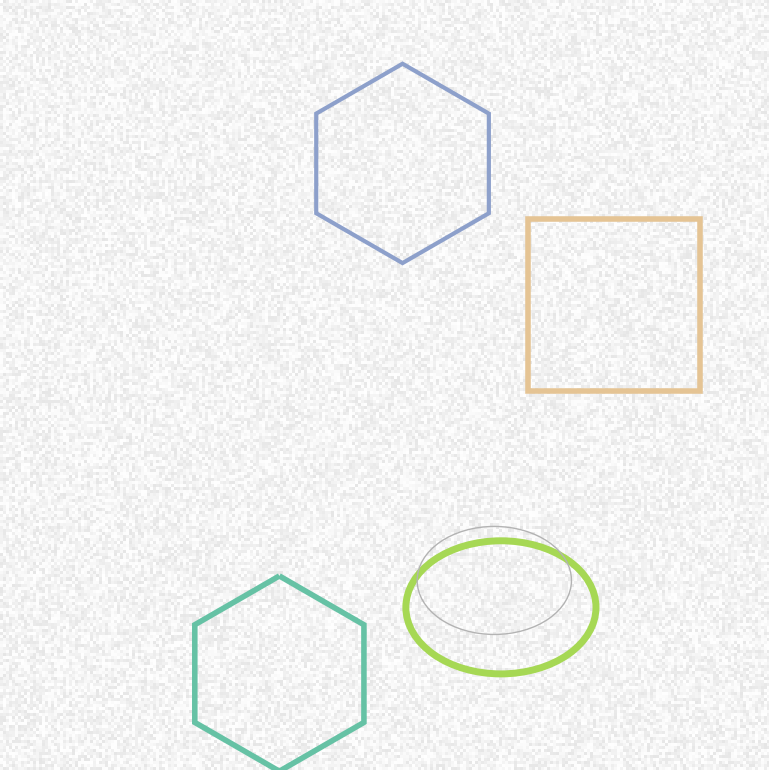[{"shape": "hexagon", "thickness": 2, "radius": 0.63, "center": [0.363, 0.125]}, {"shape": "hexagon", "thickness": 1.5, "radius": 0.65, "center": [0.523, 0.788]}, {"shape": "oval", "thickness": 2.5, "radius": 0.62, "center": [0.651, 0.211]}, {"shape": "square", "thickness": 2, "radius": 0.56, "center": [0.797, 0.603]}, {"shape": "oval", "thickness": 0.5, "radius": 0.5, "center": [0.642, 0.246]}]